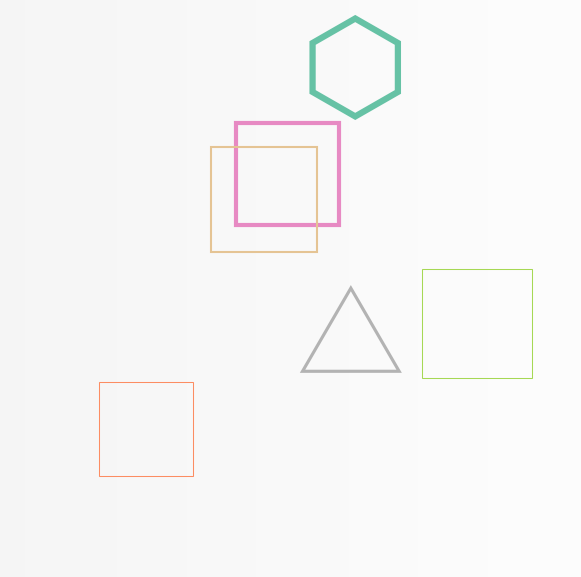[{"shape": "hexagon", "thickness": 3, "radius": 0.42, "center": [0.611, 0.882]}, {"shape": "square", "thickness": 0.5, "radius": 0.41, "center": [0.251, 0.256]}, {"shape": "square", "thickness": 2, "radius": 0.44, "center": [0.495, 0.698]}, {"shape": "square", "thickness": 0.5, "radius": 0.47, "center": [0.821, 0.439]}, {"shape": "square", "thickness": 1, "radius": 0.46, "center": [0.455, 0.654]}, {"shape": "triangle", "thickness": 1.5, "radius": 0.48, "center": [0.604, 0.404]}]